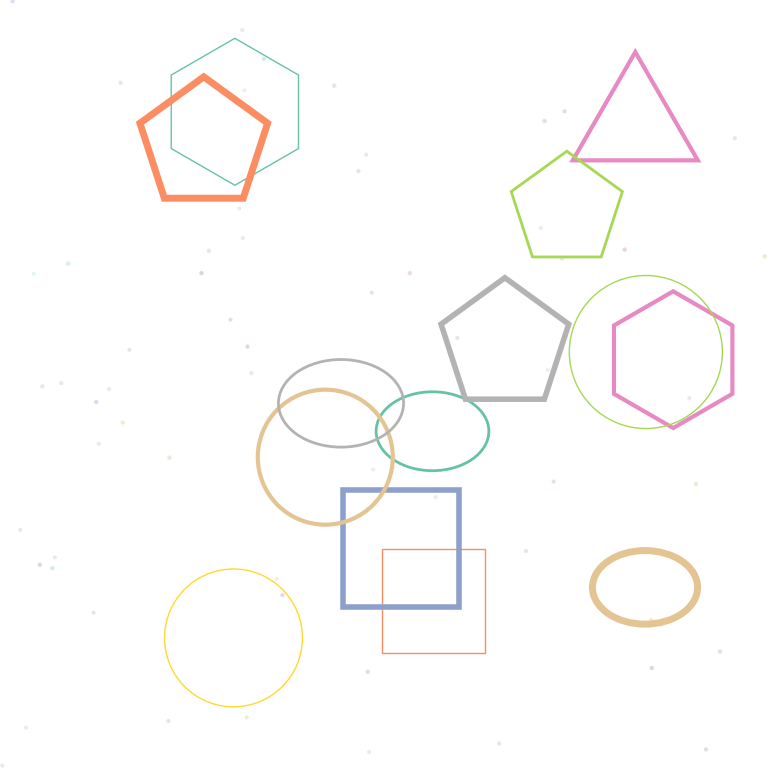[{"shape": "oval", "thickness": 1, "radius": 0.37, "center": [0.562, 0.44]}, {"shape": "hexagon", "thickness": 0.5, "radius": 0.48, "center": [0.305, 0.855]}, {"shape": "square", "thickness": 0.5, "radius": 0.34, "center": [0.563, 0.219]}, {"shape": "pentagon", "thickness": 2.5, "radius": 0.44, "center": [0.265, 0.813]}, {"shape": "square", "thickness": 2, "radius": 0.38, "center": [0.521, 0.288]}, {"shape": "triangle", "thickness": 1.5, "radius": 0.47, "center": [0.825, 0.839]}, {"shape": "hexagon", "thickness": 1.5, "radius": 0.44, "center": [0.874, 0.533]}, {"shape": "circle", "thickness": 0.5, "radius": 0.5, "center": [0.839, 0.543]}, {"shape": "pentagon", "thickness": 1, "radius": 0.38, "center": [0.736, 0.728]}, {"shape": "circle", "thickness": 0.5, "radius": 0.45, "center": [0.303, 0.172]}, {"shape": "oval", "thickness": 2.5, "radius": 0.34, "center": [0.838, 0.237]}, {"shape": "circle", "thickness": 1.5, "radius": 0.44, "center": [0.422, 0.406]}, {"shape": "oval", "thickness": 1, "radius": 0.41, "center": [0.443, 0.476]}, {"shape": "pentagon", "thickness": 2, "radius": 0.44, "center": [0.656, 0.552]}]